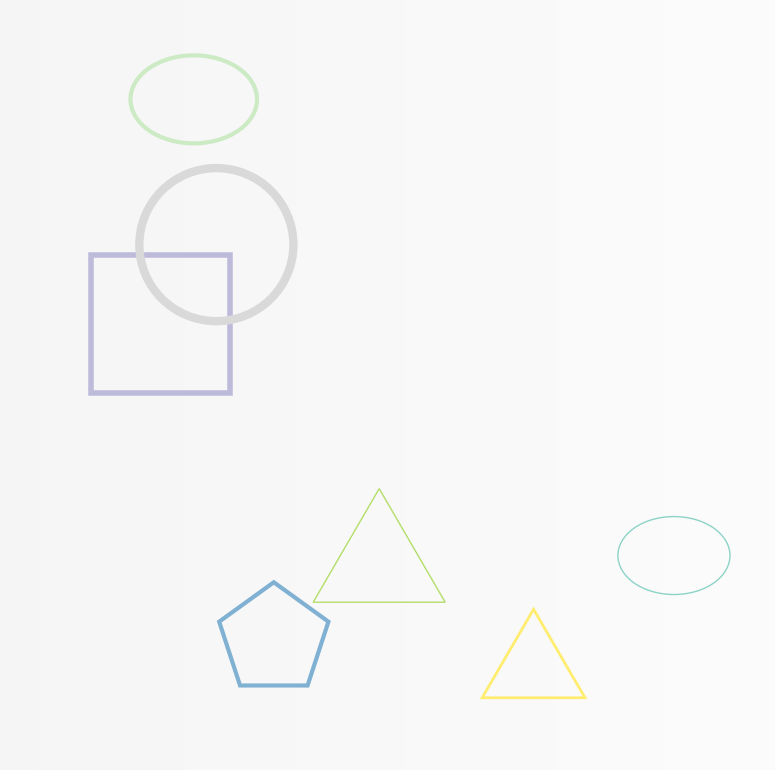[{"shape": "oval", "thickness": 0.5, "radius": 0.36, "center": [0.87, 0.279]}, {"shape": "square", "thickness": 2, "radius": 0.45, "center": [0.207, 0.579]}, {"shape": "pentagon", "thickness": 1.5, "radius": 0.37, "center": [0.353, 0.17]}, {"shape": "triangle", "thickness": 0.5, "radius": 0.49, "center": [0.489, 0.267]}, {"shape": "circle", "thickness": 3, "radius": 0.5, "center": [0.279, 0.682]}, {"shape": "oval", "thickness": 1.5, "radius": 0.41, "center": [0.25, 0.871]}, {"shape": "triangle", "thickness": 1, "radius": 0.38, "center": [0.688, 0.132]}]